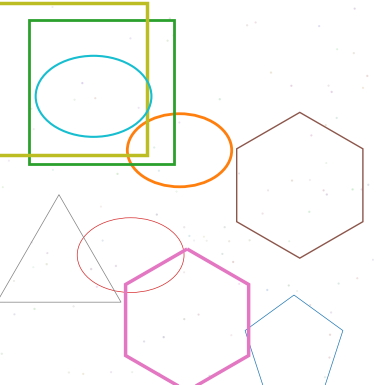[{"shape": "pentagon", "thickness": 0.5, "radius": 0.67, "center": [0.764, 0.1]}, {"shape": "oval", "thickness": 2, "radius": 0.68, "center": [0.466, 0.61]}, {"shape": "square", "thickness": 2, "radius": 0.94, "center": [0.264, 0.761]}, {"shape": "oval", "thickness": 0.5, "radius": 0.69, "center": [0.339, 0.337]}, {"shape": "hexagon", "thickness": 1, "radius": 0.95, "center": [0.779, 0.519]}, {"shape": "hexagon", "thickness": 2.5, "radius": 0.92, "center": [0.486, 0.169]}, {"shape": "triangle", "thickness": 0.5, "radius": 0.93, "center": [0.153, 0.308]}, {"shape": "square", "thickness": 2.5, "radius": 0.99, "center": [0.185, 0.795]}, {"shape": "oval", "thickness": 1.5, "radius": 0.75, "center": [0.243, 0.75]}]